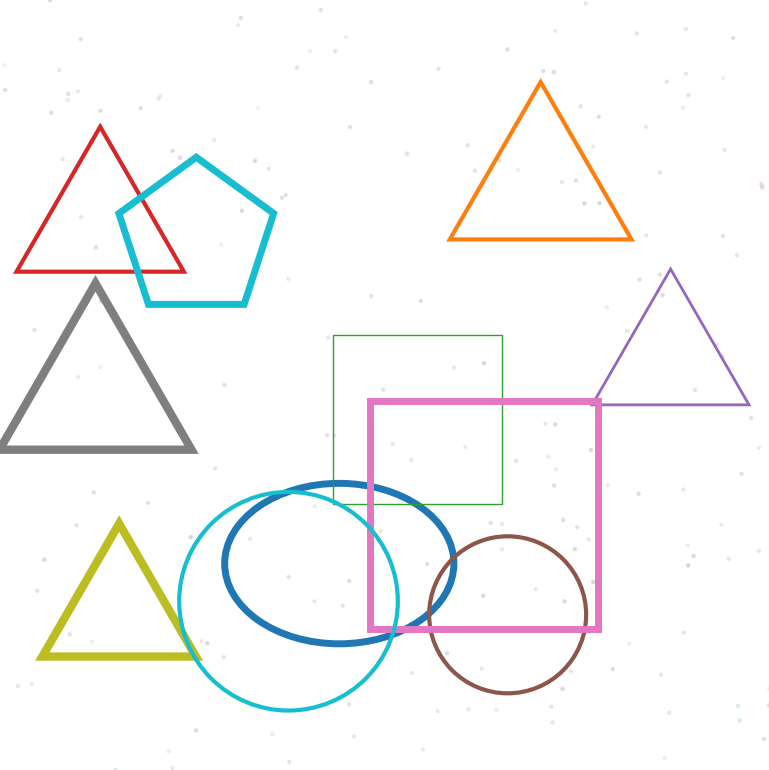[{"shape": "oval", "thickness": 2.5, "radius": 0.74, "center": [0.441, 0.268]}, {"shape": "triangle", "thickness": 1.5, "radius": 0.68, "center": [0.702, 0.757]}, {"shape": "square", "thickness": 0.5, "radius": 0.55, "center": [0.542, 0.455]}, {"shape": "triangle", "thickness": 1.5, "radius": 0.63, "center": [0.13, 0.71]}, {"shape": "triangle", "thickness": 1, "radius": 0.59, "center": [0.871, 0.533]}, {"shape": "circle", "thickness": 1.5, "radius": 0.51, "center": [0.659, 0.202]}, {"shape": "square", "thickness": 2.5, "radius": 0.74, "center": [0.629, 0.331]}, {"shape": "triangle", "thickness": 3, "radius": 0.72, "center": [0.124, 0.488]}, {"shape": "triangle", "thickness": 3, "radius": 0.58, "center": [0.155, 0.205]}, {"shape": "circle", "thickness": 1.5, "radius": 0.71, "center": [0.375, 0.219]}, {"shape": "pentagon", "thickness": 2.5, "radius": 0.53, "center": [0.255, 0.69]}]